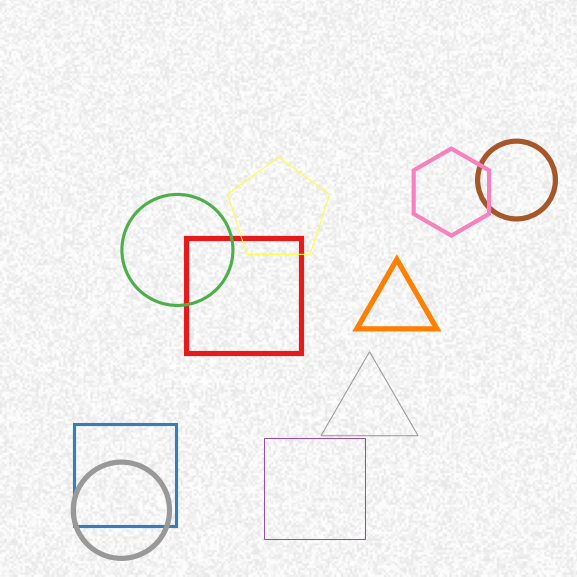[{"shape": "square", "thickness": 2.5, "radius": 0.5, "center": [0.422, 0.488]}, {"shape": "square", "thickness": 1.5, "radius": 0.44, "center": [0.216, 0.177]}, {"shape": "circle", "thickness": 1.5, "radius": 0.48, "center": [0.307, 0.566]}, {"shape": "square", "thickness": 0.5, "radius": 0.44, "center": [0.544, 0.154]}, {"shape": "triangle", "thickness": 2.5, "radius": 0.4, "center": [0.687, 0.47]}, {"shape": "pentagon", "thickness": 0.5, "radius": 0.47, "center": [0.482, 0.634]}, {"shape": "circle", "thickness": 2.5, "radius": 0.34, "center": [0.894, 0.687]}, {"shape": "hexagon", "thickness": 2, "radius": 0.38, "center": [0.782, 0.666]}, {"shape": "triangle", "thickness": 0.5, "radius": 0.48, "center": [0.64, 0.293]}, {"shape": "circle", "thickness": 2.5, "radius": 0.42, "center": [0.21, 0.116]}]